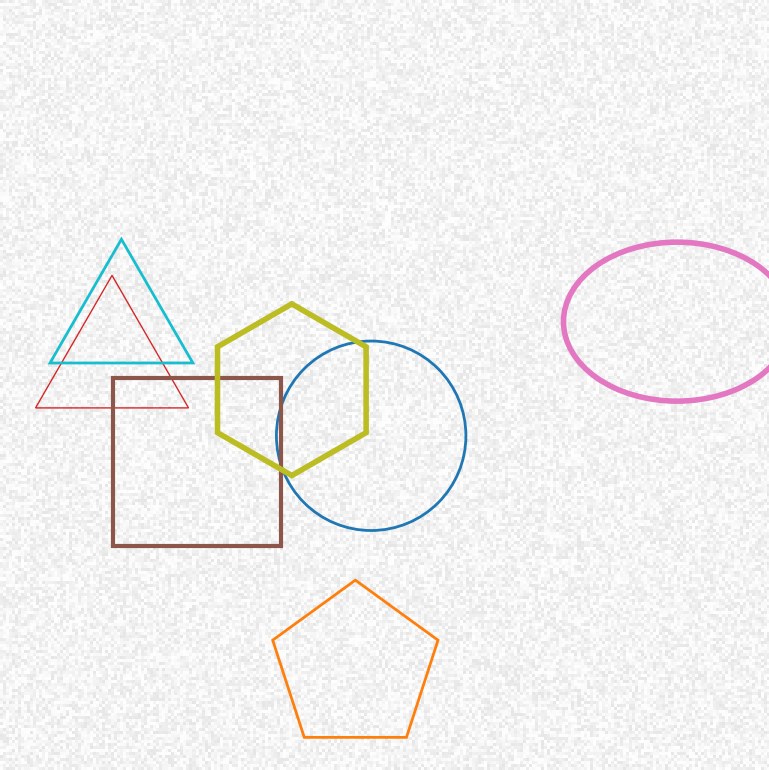[{"shape": "circle", "thickness": 1, "radius": 0.62, "center": [0.482, 0.434]}, {"shape": "pentagon", "thickness": 1, "radius": 0.56, "center": [0.462, 0.134]}, {"shape": "triangle", "thickness": 0.5, "radius": 0.57, "center": [0.145, 0.528]}, {"shape": "square", "thickness": 1.5, "radius": 0.55, "center": [0.256, 0.4]}, {"shape": "oval", "thickness": 2, "radius": 0.74, "center": [0.879, 0.582]}, {"shape": "hexagon", "thickness": 2, "radius": 0.56, "center": [0.379, 0.494]}, {"shape": "triangle", "thickness": 1, "radius": 0.54, "center": [0.158, 0.582]}]